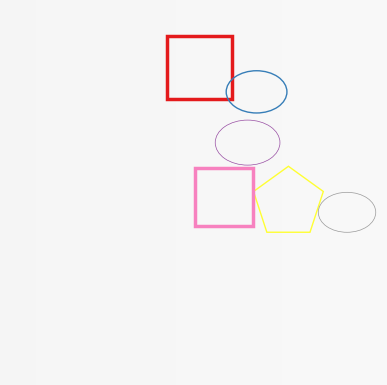[{"shape": "square", "thickness": 2.5, "radius": 0.41, "center": [0.515, 0.825]}, {"shape": "oval", "thickness": 1, "radius": 0.39, "center": [0.662, 0.761]}, {"shape": "oval", "thickness": 0.5, "radius": 0.42, "center": [0.639, 0.63]}, {"shape": "pentagon", "thickness": 1, "radius": 0.47, "center": [0.744, 0.473]}, {"shape": "square", "thickness": 2.5, "radius": 0.38, "center": [0.579, 0.489]}, {"shape": "oval", "thickness": 0.5, "radius": 0.37, "center": [0.896, 0.449]}]